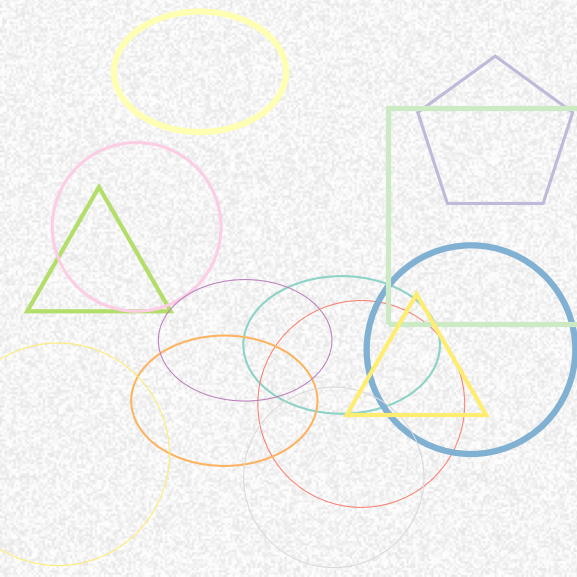[{"shape": "oval", "thickness": 1, "radius": 0.85, "center": [0.592, 0.402]}, {"shape": "oval", "thickness": 3, "radius": 0.74, "center": [0.346, 0.875]}, {"shape": "pentagon", "thickness": 1.5, "radius": 0.71, "center": [0.858, 0.761]}, {"shape": "circle", "thickness": 0.5, "radius": 0.9, "center": [0.626, 0.3]}, {"shape": "circle", "thickness": 3, "radius": 0.9, "center": [0.816, 0.394]}, {"shape": "oval", "thickness": 1, "radius": 0.81, "center": [0.388, 0.305]}, {"shape": "triangle", "thickness": 2, "radius": 0.72, "center": [0.171, 0.532]}, {"shape": "circle", "thickness": 1.5, "radius": 0.73, "center": [0.237, 0.606]}, {"shape": "circle", "thickness": 0.5, "radius": 0.78, "center": [0.578, 0.173]}, {"shape": "oval", "thickness": 0.5, "radius": 0.75, "center": [0.424, 0.41]}, {"shape": "square", "thickness": 2.5, "radius": 0.94, "center": [0.859, 0.625]}, {"shape": "triangle", "thickness": 2, "radius": 0.7, "center": [0.721, 0.35]}, {"shape": "circle", "thickness": 0.5, "radius": 0.96, "center": [0.101, 0.213]}]